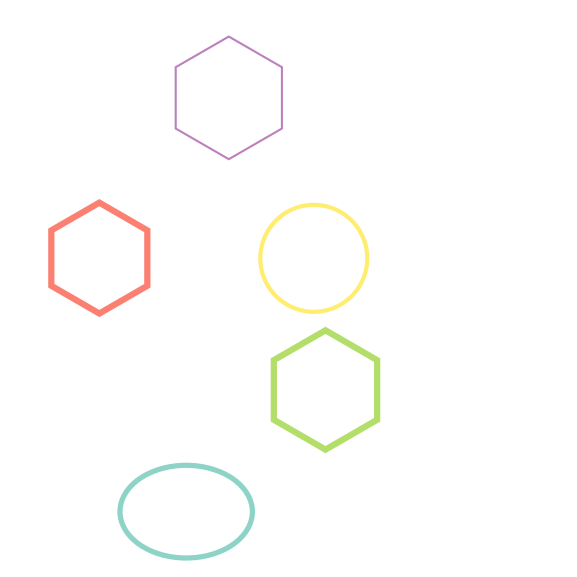[{"shape": "oval", "thickness": 2.5, "radius": 0.57, "center": [0.322, 0.113]}, {"shape": "hexagon", "thickness": 3, "radius": 0.48, "center": [0.172, 0.552]}, {"shape": "hexagon", "thickness": 3, "radius": 0.52, "center": [0.564, 0.324]}, {"shape": "hexagon", "thickness": 1, "radius": 0.53, "center": [0.396, 0.83]}, {"shape": "circle", "thickness": 2, "radius": 0.46, "center": [0.543, 0.552]}]